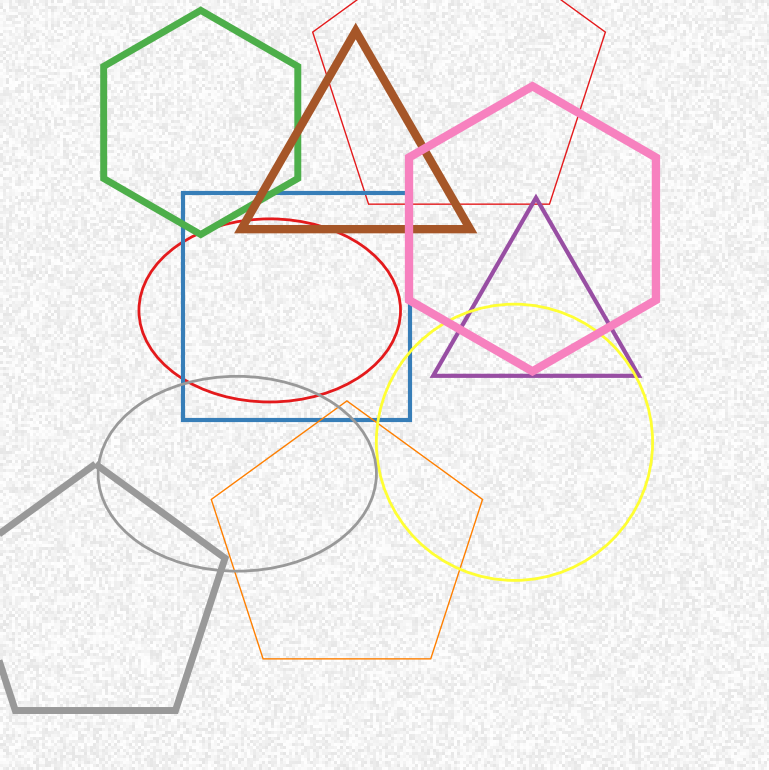[{"shape": "oval", "thickness": 1, "radius": 0.85, "center": [0.35, 0.597]}, {"shape": "pentagon", "thickness": 0.5, "radius": 1.0, "center": [0.596, 0.897]}, {"shape": "square", "thickness": 1.5, "radius": 0.74, "center": [0.385, 0.602]}, {"shape": "hexagon", "thickness": 2.5, "radius": 0.73, "center": [0.261, 0.841]}, {"shape": "triangle", "thickness": 1.5, "radius": 0.77, "center": [0.696, 0.589]}, {"shape": "pentagon", "thickness": 0.5, "radius": 0.93, "center": [0.451, 0.294]}, {"shape": "circle", "thickness": 1, "radius": 0.9, "center": [0.668, 0.426]}, {"shape": "triangle", "thickness": 3, "radius": 0.86, "center": [0.462, 0.788]}, {"shape": "hexagon", "thickness": 3, "radius": 0.93, "center": [0.692, 0.703]}, {"shape": "pentagon", "thickness": 2.5, "radius": 0.88, "center": [0.124, 0.22]}, {"shape": "oval", "thickness": 1, "radius": 0.9, "center": [0.308, 0.385]}]